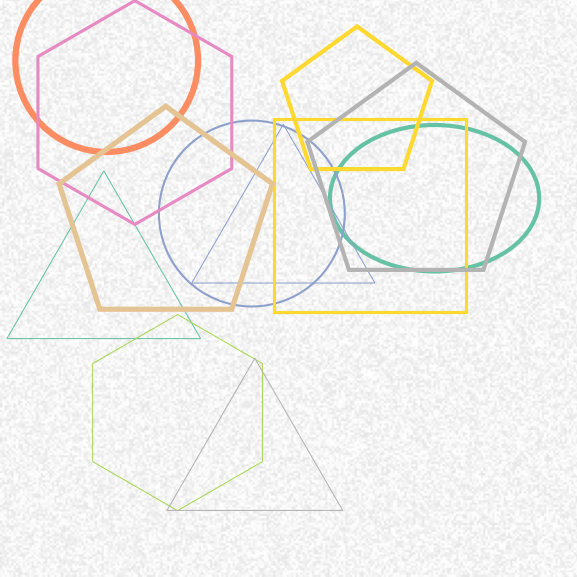[{"shape": "oval", "thickness": 2, "radius": 0.91, "center": [0.752, 0.656]}, {"shape": "triangle", "thickness": 0.5, "radius": 0.97, "center": [0.18, 0.51]}, {"shape": "circle", "thickness": 3, "radius": 0.79, "center": [0.185, 0.894]}, {"shape": "triangle", "thickness": 0.5, "radius": 0.92, "center": [0.491, 0.601]}, {"shape": "circle", "thickness": 1, "radius": 0.8, "center": [0.436, 0.629]}, {"shape": "hexagon", "thickness": 1.5, "radius": 0.97, "center": [0.234, 0.804]}, {"shape": "hexagon", "thickness": 0.5, "radius": 0.85, "center": [0.307, 0.285]}, {"shape": "square", "thickness": 1.5, "radius": 0.83, "center": [0.641, 0.626]}, {"shape": "pentagon", "thickness": 2, "radius": 0.68, "center": [0.618, 0.817]}, {"shape": "pentagon", "thickness": 2.5, "radius": 0.97, "center": [0.287, 0.621]}, {"shape": "triangle", "thickness": 0.5, "radius": 0.88, "center": [0.441, 0.203]}, {"shape": "pentagon", "thickness": 2, "radius": 0.99, "center": [0.721, 0.692]}]